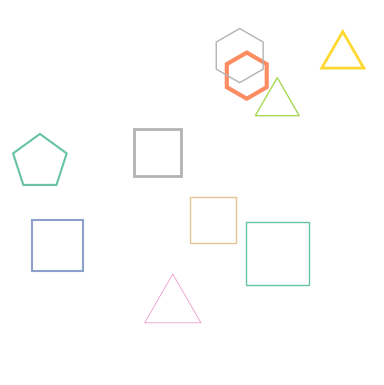[{"shape": "square", "thickness": 1, "radius": 0.41, "center": [0.721, 0.342]}, {"shape": "pentagon", "thickness": 1.5, "radius": 0.37, "center": [0.104, 0.579]}, {"shape": "hexagon", "thickness": 3, "radius": 0.3, "center": [0.641, 0.804]}, {"shape": "square", "thickness": 1.5, "radius": 0.33, "center": [0.15, 0.361]}, {"shape": "triangle", "thickness": 0.5, "radius": 0.42, "center": [0.449, 0.204]}, {"shape": "triangle", "thickness": 1, "radius": 0.33, "center": [0.72, 0.732]}, {"shape": "triangle", "thickness": 2, "radius": 0.32, "center": [0.89, 0.855]}, {"shape": "square", "thickness": 1, "radius": 0.3, "center": [0.553, 0.429]}, {"shape": "hexagon", "thickness": 1, "radius": 0.35, "center": [0.623, 0.856]}, {"shape": "square", "thickness": 2, "radius": 0.31, "center": [0.409, 0.603]}]